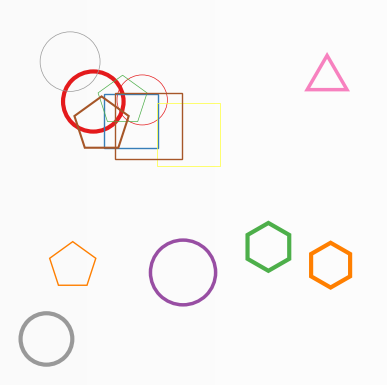[{"shape": "circle", "thickness": 3, "radius": 0.39, "center": [0.241, 0.736]}, {"shape": "circle", "thickness": 0.5, "radius": 0.32, "center": [0.367, 0.74]}, {"shape": "square", "thickness": 1, "radius": 0.35, "center": [0.338, 0.686]}, {"shape": "pentagon", "thickness": 0.5, "radius": 0.33, "center": [0.316, 0.738]}, {"shape": "hexagon", "thickness": 3, "radius": 0.31, "center": [0.693, 0.359]}, {"shape": "circle", "thickness": 2.5, "radius": 0.42, "center": [0.472, 0.292]}, {"shape": "pentagon", "thickness": 1, "radius": 0.31, "center": [0.188, 0.31]}, {"shape": "hexagon", "thickness": 3, "radius": 0.29, "center": [0.853, 0.311]}, {"shape": "square", "thickness": 0.5, "radius": 0.41, "center": [0.486, 0.651]}, {"shape": "square", "thickness": 1, "radius": 0.43, "center": [0.383, 0.674]}, {"shape": "pentagon", "thickness": 1.5, "radius": 0.37, "center": [0.262, 0.676]}, {"shape": "triangle", "thickness": 2.5, "radius": 0.3, "center": [0.844, 0.797]}, {"shape": "circle", "thickness": 0.5, "radius": 0.39, "center": [0.181, 0.84]}, {"shape": "circle", "thickness": 3, "radius": 0.33, "center": [0.12, 0.12]}]